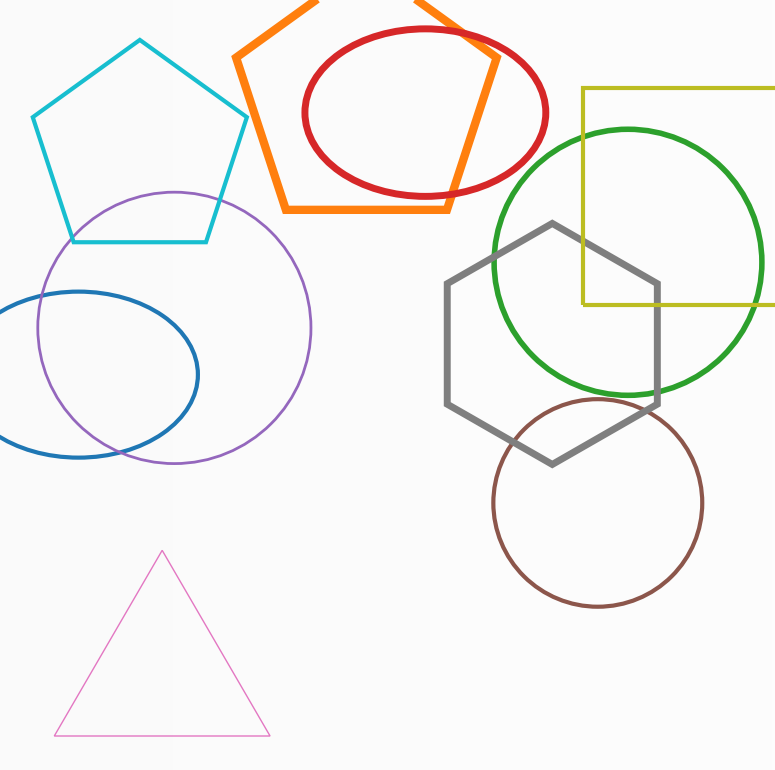[{"shape": "oval", "thickness": 1.5, "radius": 0.77, "center": [0.101, 0.513]}, {"shape": "pentagon", "thickness": 3, "radius": 0.88, "center": [0.473, 0.871]}, {"shape": "circle", "thickness": 2, "radius": 0.86, "center": [0.81, 0.659]}, {"shape": "oval", "thickness": 2.5, "radius": 0.78, "center": [0.549, 0.854]}, {"shape": "circle", "thickness": 1, "radius": 0.88, "center": [0.225, 0.574]}, {"shape": "circle", "thickness": 1.5, "radius": 0.67, "center": [0.771, 0.347]}, {"shape": "triangle", "thickness": 0.5, "radius": 0.8, "center": [0.209, 0.125]}, {"shape": "hexagon", "thickness": 2.5, "radius": 0.78, "center": [0.713, 0.553]}, {"shape": "square", "thickness": 1.5, "radius": 0.7, "center": [0.893, 0.744]}, {"shape": "pentagon", "thickness": 1.5, "radius": 0.73, "center": [0.18, 0.803]}]